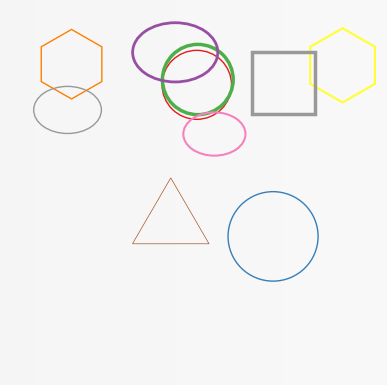[{"shape": "circle", "thickness": 1, "radius": 0.45, "center": [0.508, 0.78]}, {"shape": "circle", "thickness": 1, "radius": 0.58, "center": [0.705, 0.386]}, {"shape": "circle", "thickness": 2.5, "radius": 0.46, "center": [0.51, 0.793]}, {"shape": "oval", "thickness": 2, "radius": 0.55, "center": [0.452, 0.864]}, {"shape": "hexagon", "thickness": 1, "radius": 0.45, "center": [0.185, 0.833]}, {"shape": "hexagon", "thickness": 1.5, "radius": 0.48, "center": [0.884, 0.83]}, {"shape": "triangle", "thickness": 0.5, "radius": 0.57, "center": [0.441, 0.424]}, {"shape": "oval", "thickness": 1.5, "radius": 0.4, "center": [0.553, 0.652]}, {"shape": "square", "thickness": 2.5, "radius": 0.41, "center": [0.731, 0.785]}, {"shape": "oval", "thickness": 1, "radius": 0.44, "center": [0.174, 0.714]}]